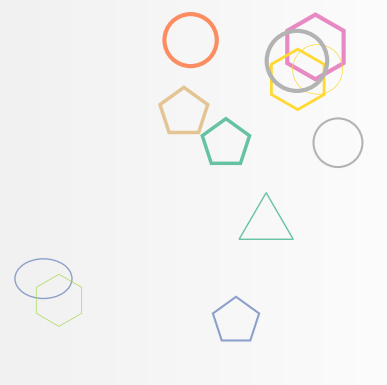[{"shape": "triangle", "thickness": 1, "radius": 0.4, "center": [0.687, 0.419]}, {"shape": "pentagon", "thickness": 2.5, "radius": 0.32, "center": [0.583, 0.628]}, {"shape": "circle", "thickness": 3, "radius": 0.34, "center": [0.492, 0.896]}, {"shape": "pentagon", "thickness": 1.5, "radius": 0.31, "center": [0.609, 0.166]}, {"shape": "oval", "thickness": 1, "radius": 0.37, "center": [0.112, 0.276]}, {"shape": "hexagon", "thickness": 3, "radius": 0.42, "center": [0.814, 0.878]}, {"shape": "hexagon", "thickness": 0.5, "radius": 0.34, "center": [0.152, 0.22]}, {"shape": "circle", "thickness": 0.5, "radius": 0.32, "center": [0.82, 0.82]}, {"shape": "hexagon", "thickness": 2, "radius": 0.39, "center": [0.768, 0.794]}, {"shape": "pentagon", "thickness": 2.5, "radius": 0.32, "center": [0.475, 0.708]}, {"shape": "circle", "thickness": 1.5, "radius": 0.32, "center": [0.872, 0.629]}, {"shape": "circle", "thickness": 3, "radius": 0.39, "center": [0.766, 0.842]}]